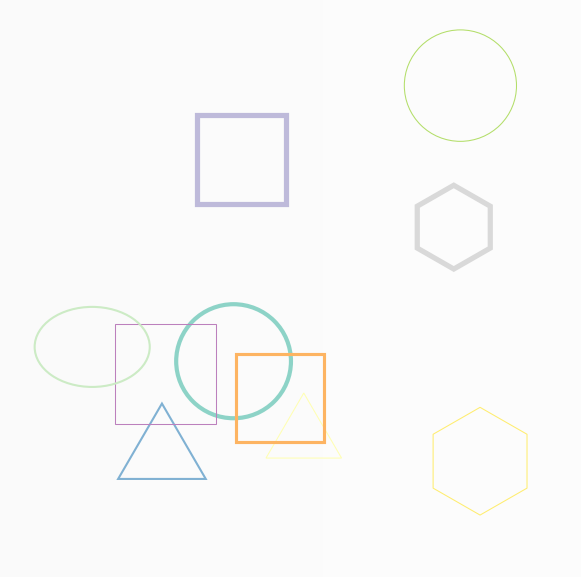[{"shape": "circle", "thickness": 2, "radius": 0.49, "center": [0.402, 0.374]}, {"shape": "triangle", "thickness": 0.5, "radius": 0.38, "center": [0.523, 0.243]}, {"shape": "square", "thickness": 2.5, "radius": 0.38, "center": [0.415, 0.723]}, {"shape": "triangle", "thickness": 1, "radius": 0.44, "center": [0.279, 0.213]}, {"shape": "square", "thickness": 1.5, "radius": 0.38, "center": [0.482, 0.31]}, {"shape": "circle", "thickness": 0.5, "radius": 0.48, "center": [0.792, 0.851]}, {"shape": "hexagon", "thickness": 2.5, "radius": 0.36, "center": [0.781, 0.606]}, {"shape": "square", "thickness": 0.5, "radius": 0.43, "center": [0.285, 0.351]}, {"shape": "oval", "thickness": 1, "radius": 0.5, "center": [0.159, 0.398]}, {"shape": "hexagon", "thickness": 0.5, "radius": 0.47, "center": [0.826, 0.201]}]